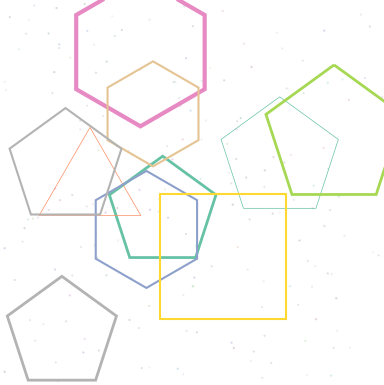[{"shape": "pentagon", "thickness": 0.5, "radius": 0.8, "center": [0.727, 0.588]}, {"shape": "pentagon", "thickness": 2, "radius": 0.73, "center": [0.423, 0.449]}, {"shape": "triangle", "thickness": 0.5, "radius": 0.76, "center": [0.234, 0.516]}, {"shape": "hexagon", "thickness": 1.5, "radius": 0.76, "center": [0.38, 0.404]}, {"shape": "hexagon", "thickness": 3, "radius": 0.96, "center": [0.365, 0.865]}, {"shape": "pentagon", "thickness": 2, "radius": 0.93, "center": [0.868, 0.645]}, {"shape": "square", "thickness": 1.5, "radius": 0.82, "center": [0.579, 0.334]}, {"shape": "hexagon", "thickness": 1.5, "radius": 0.68, "center": [0.397, 0.704]}, {"shape": "pentagon", "thickness": 2, "radius": 0.75, "center": [0.161, 0.133]}, {"shape": "pentagon", "thickness": 1.5, "radius": 0.76, "center": [0.17, 0.567]}]